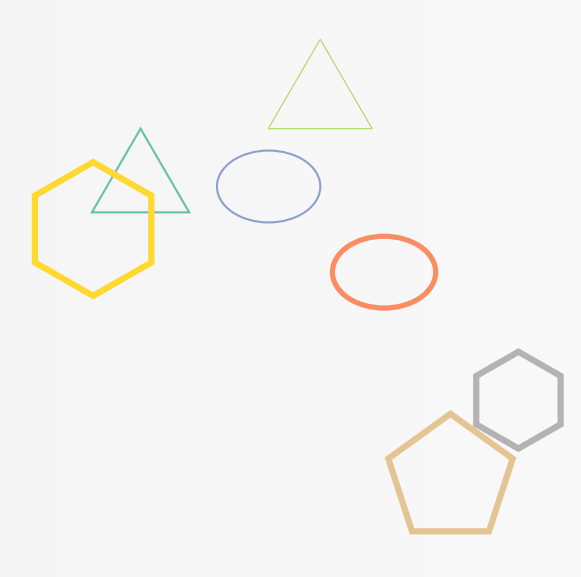[{"shape": "triangle", "thickness": 1, "radius": 0.48, "center": [0.242, 0.68]}, {"shape": "oval", "thickness": 2.5, "radius": 0.44, "center": [0.661, 0.528]}, {"shape": "oval", "thickness": 1, "radius": 0.44, "center": [0.462, 0.676]}, {"shape": "triangle", "thickness": 0.5, "radius": 0.52, "center": [0.551, 0.828]}, {"shape": "hexagon", "thickness": 3, "radius": 0.58, "center": [0.16, 0.603]}, {"shape": "pentagon", "thickness": 3, "radius": 0.56, "center": [0.775, 0.17]}, {"shape": "hexagon", "thickness": 3, "radius": 0.42, "center": [0.892, 0.306]}]